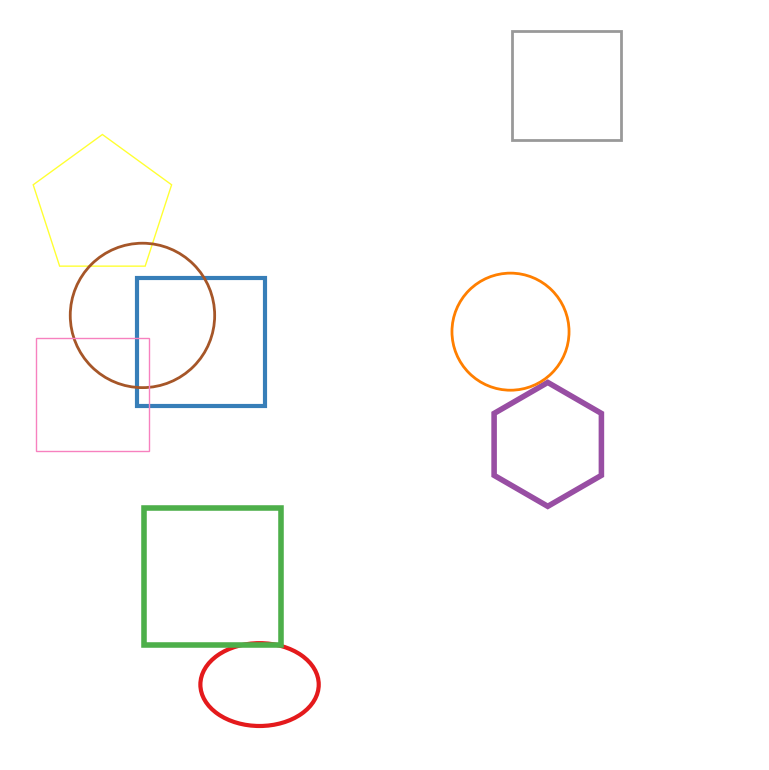[{"shape": "oval", "thickness": 1.5, "radius": 0.38, "center": [0.337, 0.111]}, {"shape": "square", "thickness": 1.5, "radius": 0.41, "center": [0.261, 0.556]}, {"shape": "square", "thickness": 2, "radius": 0.45, "center": [0.276, 0.252]}, {"shape": "hexagon", "thickness": 2, "radius": 0.4, "center": [0.711, 0.423]}, {"shape": "circle", "thickness": 1, "radius": 0.38, "center": [0.663, 0.569]}, {"shape": "pentagon", "thickness": 0.5, "radius": 0.47, "center": [0.133, 0.731]}, {"shape": "circle", "thickness": 1, "radius": 0.47, "center": [0.185, 0.59]}, {"shape": "square", "thickness": 0.5, "radius": 0.37, "center": [0.121, 0.488]}, {"shape": "square", "thickness": 1, "radius": 0.35, "center": [0.736, 0.889]}]